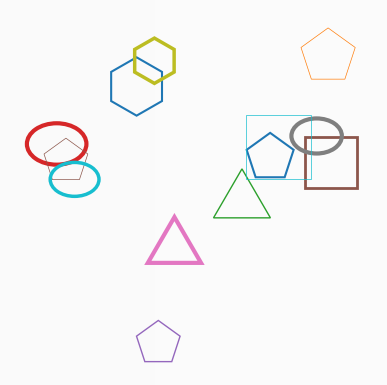[{"shape": "pentagon", "thickness": 1.5, "radius": 0.32, "center": [0.697, 0.591]}, {"shape": "hexagon", "thickness": 1.5, "radius": 0.38, "center": [0.352, 0.775]}, {"shape": "pentagon", "thickness": 0.5, "radius": 0.37, "center": [0.847, 0.854]}, {"shape": "triangle", "thickness": 1, "radius": 0.42, "center": [0.624, 0.477]}, {"shape": "oval", "thickness": 3, "radius": 0.38, "center": [0.146, 0.626]}, {"shape": "pentagon", "thickness": 1, "radius": 0.3, "center": [0.409, 0.109]}, {"shape": "pentagon", "thickness": 0.5, "radius": 0.3, "center": [0.17, 0.582]}, {"shape": "square", "thickness": 2, "radius": 0.33, "center": [0.854, 0.578]}, {"shape": "triangle", "thickness": 3, "radius": 0.4, "center": [0.45, 0.357]}, {"shape": "oval", "thickness": 3, "radius": 0.33, "center": [0.817, 0.647]}, {"shape": "hexagon", "thickness": 2.5, "radius": 0.29, "center": [0.398, 0.842]}, {"shape": "oval", "thickness": 2.5, "radius": 0.31, "center": [0.193, 0.534]}, {"shape": "square", "thickness": 0.5, "radius": 0.42, "center": [0.718, 0.619]}]